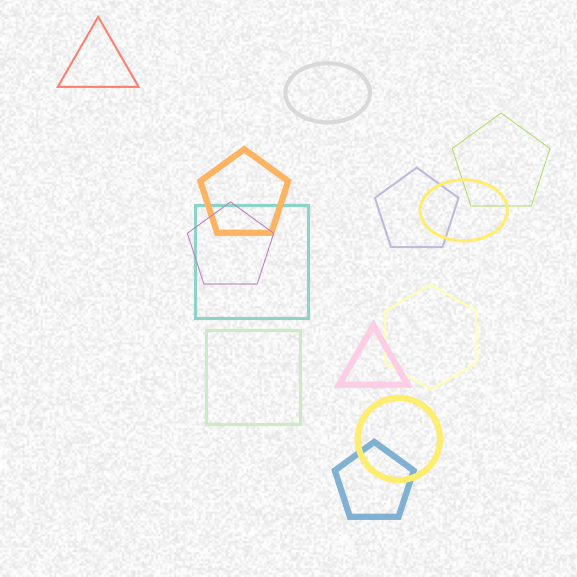[{"shape": "square", "thickness": 1.5, "radius": 0.49, "center": [0.436, 0.546]}, {"shape": "hexagon", "thickness": 1, "radius": 0.45, "center": [0.746, 0.416]}, {"shape": "pentagon", "thickness": 1, "radius": 0.38, "center": [0.722, 0.633]}, {"shape": "triangle", "thickness": 1, "radius": 0.4, "center": [0.17, 0.889]}, {"shape": "pentagon", "thickness": 3, "radius": 0.36, "center": [0.648, 0.162]}, {"shape": "pentagon", "thickness": 3, "radius": 0.4, "center": [0.423, 0.661]}, {"shape": "pentagon", "thickness": 0.5, "radius": 0.44, "center": [0.868, 0.714]}, {"shape": "triangle", "thickness": 3, "radius": 0.34, "center": [0.647, 0.367]}, {"shape": "oval", "thickness": 2, "radius": 0.37, "center": [0.567, 0.838]}, {"shape": "pentagon", "thickness": 0.5, "radius": 0.39, "center": [0.399, 0.571]}, {"shape": "square", "thickness": 1.5, "radius": 0.4, "center": [0.438, 0.346]}, {"shape": "circle", "thickness": 3, "radius": 0.36, "center": [0.691, 0.239]}, {"shape": "oval", "thickness": 1.5, "radius": 0.38, "center": [0.803, 0.635]}]